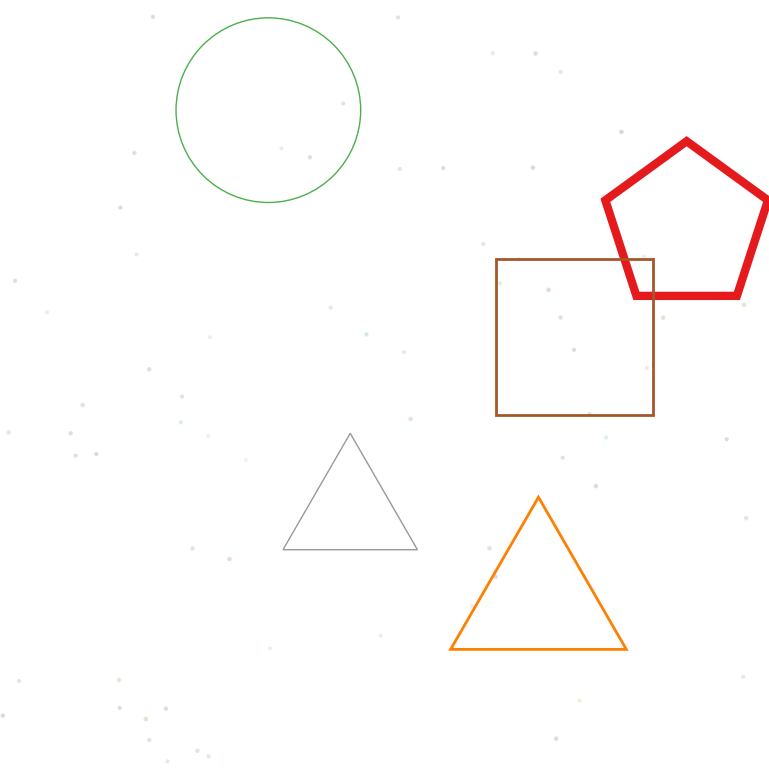[{"shape": "pentagon", "thickness": 3, "radius": 0.56, "center": [0.892, 0.706]}, {"shape": "circle", "thickness": 0.5, "radius": 0.6, "center": [0.349, 0.857]}, {"shape": "triangle", "thickness": 1, "radius": 0.66, "center": [0.699, 0.223]}, {"shape": "square", "thickness": 1, "radius": 0.51, "center": [0.746, 0.562]}, {"shape": "triangle", "thickness": 0.5, "radius": 0.5, "center": [0.455, 0.336]}]